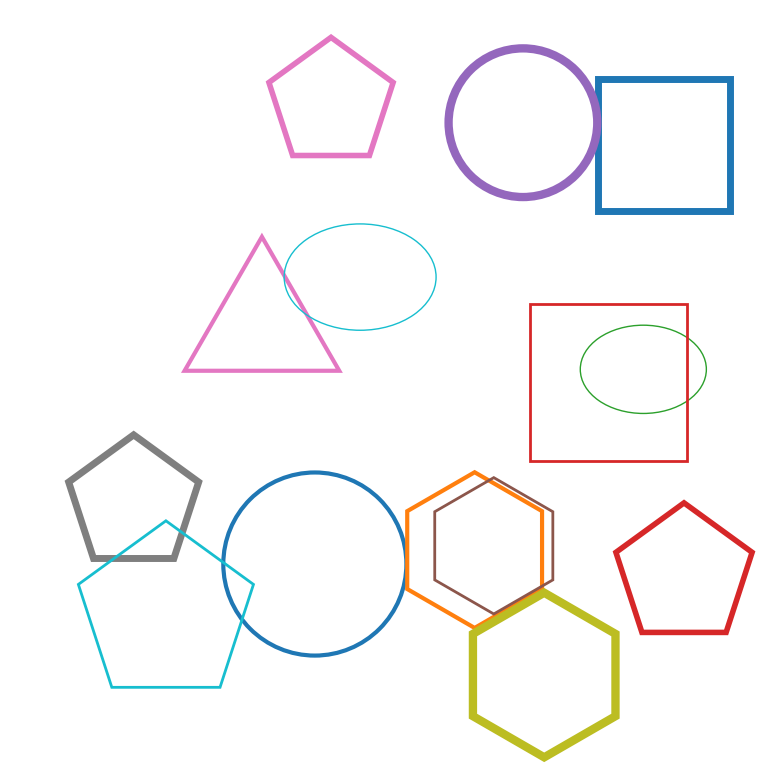[{"shape": "square", "thickness": 2.5, "radius": 0.43, "center": [0.862, 0.812]}, {"shape": "circle", "thickness": 1.5, "radius": 0.59, "center": [0.409, 0.267]}, {"shape": "hexagon", "thickness": 1.5, "radius": 0.51, "center": [0.616, 0.286]}, {"shape": "oval", "thickness": 0.5, "radius": 0.41, "center": [0.835, 0.52]}, {"shape": "square", "thickness": 1, "radius": 0.51, "center": [0.79, 0.503]}, {"shape": "pentagon", "thickness": 2, "radius": 0.46, "center": [0.888, 0.254]}, {"shape": "circle", "thickness": 3, "radius": 0.48, "center": [0.679, 0.841]}, {"shape": "hexagon", "thickness": 1, "radius": 0.44, "center": [0.641, 0.291]}, {"shape": "pentagon", "thickness": 2, "radius": 0.42, "center": [0.43, 0.867]}, {"shape": "triangle", "thickness": 1.5, "radius": 0.58, "center": [0.34, 0.576]}, {"shape": "pentagon", "thickness": 2.5, "radius": 0.44, "center": [0.174, 0.346]}, {"shape": "hexagon", "thickness": 3, "radius": 0.53, "center": [0.707, 0.123]}, {"shape": "oval", "thickness": 0.5, "radius": 0.49, "center": [0.468, 0.64]}, {"shape": "pentagon", "thickness": 1, "radius": 0.6, "center": [0.215, 0.204]}]